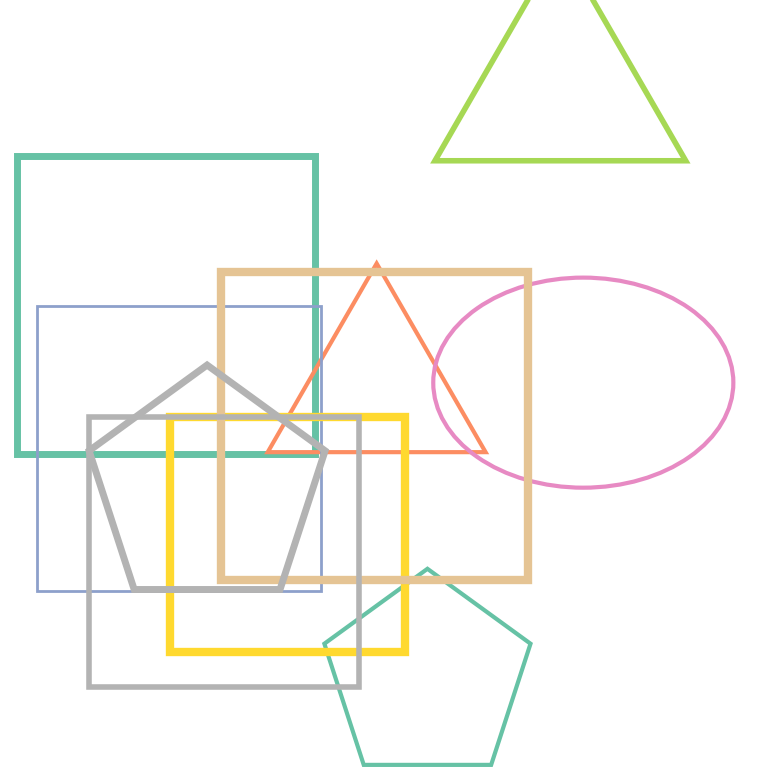[{"shape": "square", "thickness": 2.5, "radius": 0.97, "center": [0.215, 0.604]}, {"shape": "pentagon", "thickness": 1.5, "radius": 0.7, "center": [0.555, 0.121]}, {"shape": "triangle", "thickness": 1.5, "radius": 0.82, "center": [0.489, 0.494]}, {"shape": "square", "thickness": 1, "radius": 0.92, "center": [0.232, 0.417]}, {"shape": "oval", "thickness": 1.5, "radius": 0.97, "center": [0.758, 0.503]}, {"shape": "triangle", "thickness": 2, "radius": 0.94, "center": [0.728, 0.885]}, {"shape": "square", "thickness": 3, "radius": 0.76, "center": [0.373, 0.306]}, {"shape": "square", "thickness": 3, "radius": 1.0, "center": [0.486, 0.447]}, {"shape": "square", "thickness": 2, "radius": 0.88, "center": [0.291, 0.283]}, {"shape": "pentagon", "thickness": 2.5, "radius": 0.81, "center": [0.269, 0.365]}]